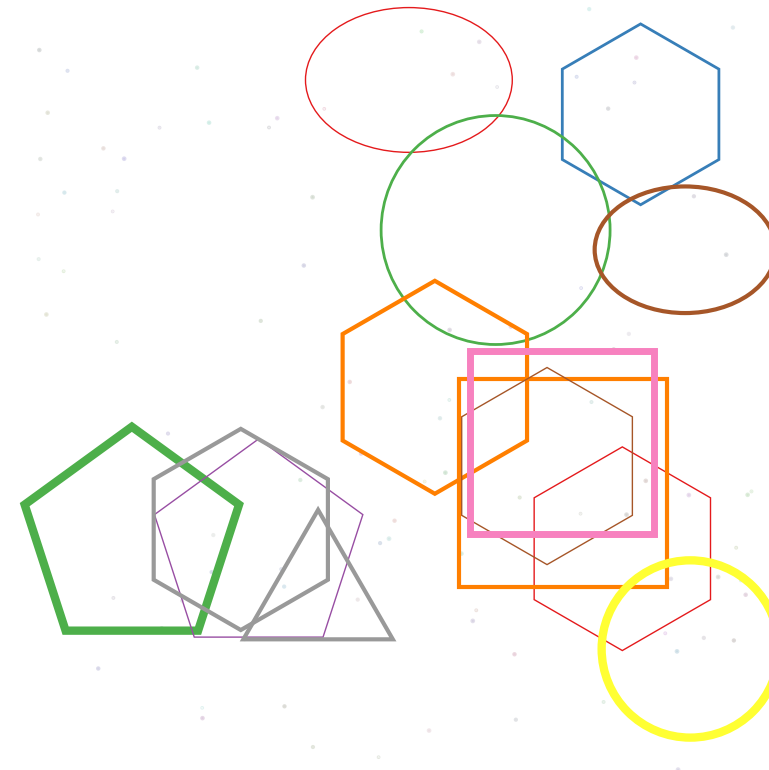[{"shape": "hexagon", "thickness": 0.5, "radius": 0.66, "center": [0.808, 0.287]}, {"shape": "oval", "thickness": 0.5, "radius": 0.67, "center": [0.531, 0.896]}, {"shape": "hexagon", "thickness": 1, "radius": 0.59, "center": [0.832, 0.852]}, {"shape": "pentagon", "thickness": 3, "radius": 0.73, "center": [0.171, 0.299]}, {"shape": "circle", "thickness": 1, "radius": 0.74, "center": [0.644, 0.701]}, {"shape": "pentagon", "thickness": 0.5, "radius": 0.71, "center": [0.336, 0.288]}, {"shape": "hexagon", "thickness": 1.5, "radius": 0.69, "center": [0.565, 0.497]}, {"shape": "square", "thickness": 1.5, "radius": 0.67, "center": [0.731, 0.373]}, {"shape": "circle", "thickness": 3, "radius": 0.58, "center": [0.896, 0.157]}, {"shape": "oval", "thickness": 1.5, "radius": 0.59, "center": [0.89, 0.676]}, {"shape": "hexagon", "thickness": 0.5, "radius": 0.64, "center": [0.71, 0.395]}, {"shape": "square", "thickness": 2.5, "radius": 0.6, "center": [0.729, 0.425]}, {"shape": "hexagon", "thickness": 1.5, "radius": 0.65, "center": [0.313, 0.312]}, {"shape": "triangle", "thickness": 1.5, "radius": 0.56, "center": [0.413, 0.226]}]